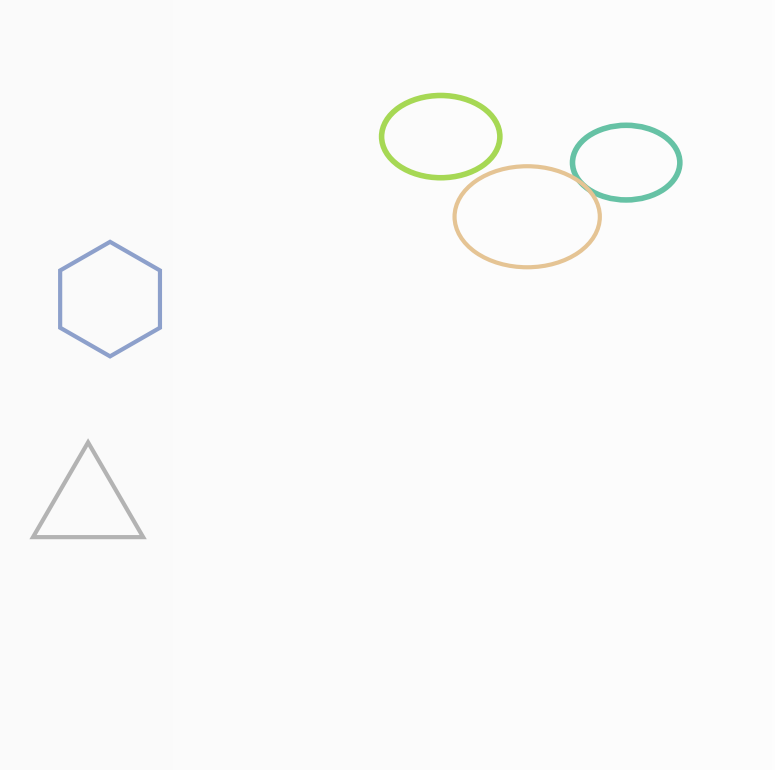[{"shape": "oval", "thickness": 2, "radius": 0.35, "center": [0.808, 0.789]}, {"shape": "hexagon", "thickness": 1.5, "radius": 0.37, "center": [0.142, 0.612]}, {"shape": "oval", "thickness": 2, "radius": 0.38, "center": [0.569, 0.823]}, {"shape": "oval", "thickness": 1.5, "radius": 0.47, "center": [0.68, 0.719]}, {"shape": "triangle", "thickness": 1.5, "radius": 0.41, "center": [0.114, 0.343]}]